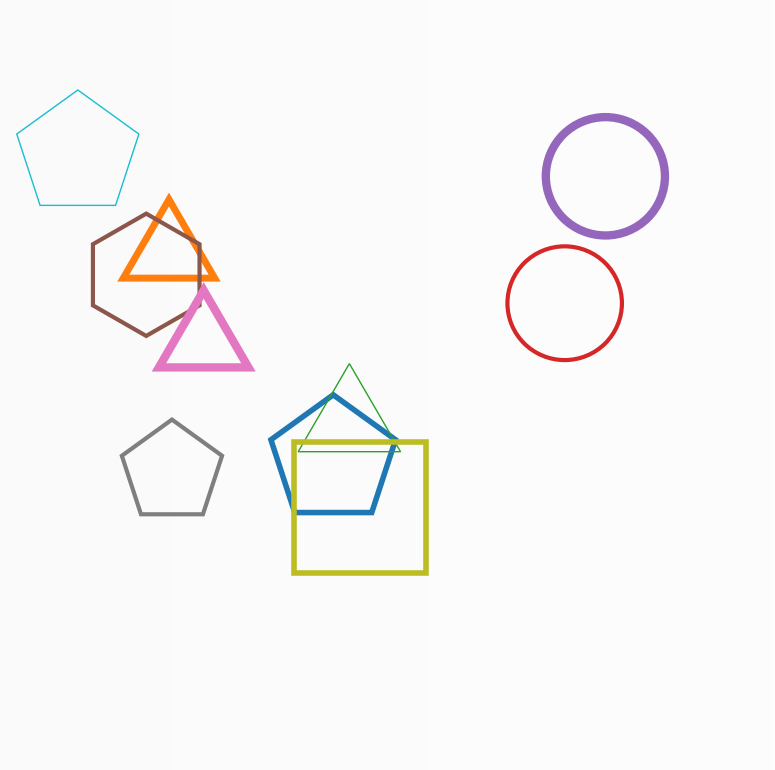[{"shape": "pentagon", "thickness": 2, "radius": 0.42, "center": [0.43, 0.403]}, {"shape": "triangle", "thickness": 2.5, "radius": 0.34, "center": [0.218, 0.673]}, {"shape": "triangle", "thickness": 0.5, "radius": 0.38, "center": [0.451, 0.451]}, {"shape": "circle", "thickness": 1.5, "radius": 0.37, "center": [0.729, 0.606]}, {"shape": "circle", "thickness": 3, "radius": 0.38, "center": [0.781, 0.771]}, {"shape": "hexagon", "thickness": 1.5, "radius": 0.4, "center": [0.189, 0.643]}, {"shape": "triangle", "thickness": 3, "radius": 0.33, "center": [0.263, 0.556]}, {"shape": "pentagon", "thickness": 1.5, "radius": 0.34, "center": [0.222, 0.387]}, {"shape": "square", "thickness": 2, "radius": 0.43, "center": [0.465, 0.341]}, {"shape": "pentagon", "thickness": 0.5, "radius": 0.41, "center": [0.1, 0.8]}]